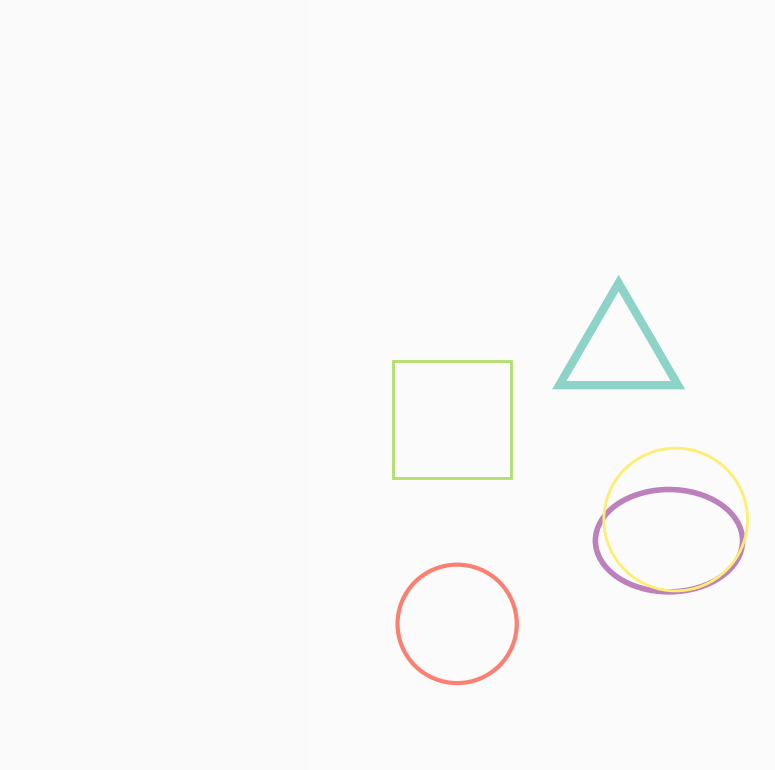[{"shape": "triangle", "thickness": 3, "radius": 0.44, "center": [0.798, 0.544]}, {"shape": "circle", "thickness": 1.5, "radius": 0.38, "center": [0.59, 0.19]}, {"shape": "square", "thickness": 1, "radius": 0.38, "center": [0.583, 0.455]}, {"shape": "oval", "thickness": 2, "radius": 0.47, "center": [0.863, 0.298]}, {"shape": "circle", "thickness": 1, "radius": 0.46, "center": [0.872, 0.325]}]